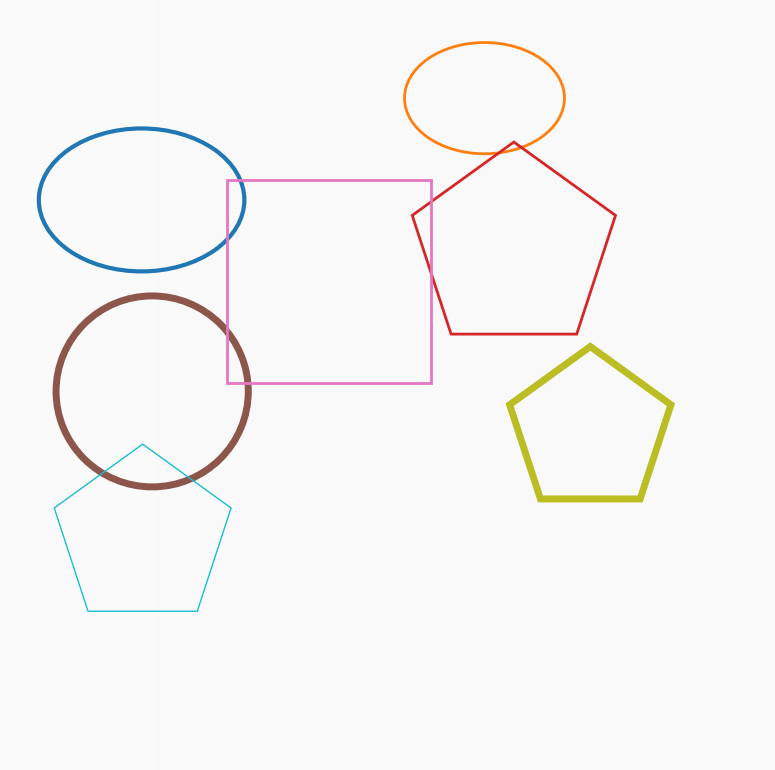[{"shape": "oval", "thickness": 1.5, "radius": 0.66, "center": [0.183, 0.74]}, {"shape": "oval", "thickness": 1, "radius": 0.52, "center": [0.625, 0.873]}, {"shape": "pentagon", "thickness": 1, "radius": 0.69, "center": [0.663, 0.678]}, {"shape": "circle", "thickness": 2.5, "radius": 0.62, "center": [0.196, 0.492]}, {"shape": "square", "thickness": 1, "radius": 0.66, "center": [0.425, 0.635]}, {"shape": "pentagon", "thickness": 2.5, "radius": 0.55, "center": [0.762, 0.441]}, {"shape": "pentagon", "thickness": 0.5, "radius": 0.6, "center": [0.184, 0.303]}]